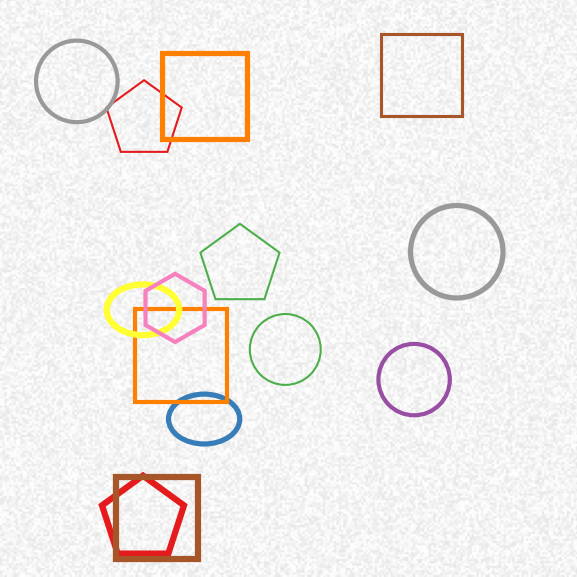[{"shape": "pentagon", "thickness": 1, "radius": 0.34, "center": [0.25, 0.792]}, {"shape": "pentagon", "thickness": 3, "radius": 0.37, "center": [0.248, 0.101]}, {"shape": "oval", "thickness": 2.5, "radius": 0.31, "center": [0.353, 0.274]}, {"shape": "pentagon", "thickness": 1, "radius": 0.36, "center": [0.415, 0.539]}, {"shape": "circle", "thickness": 1, "radius": 0.31, "center": [0.494, 0.394]}, {"shape": "circle", "thickness": 2, "radius": 0.31, "center": [0.717, 0.342]}, {"shape": "square", "thickness": 2, "radius": 0.4, "center": [0.313, 0.383]}, {"shape": "square", "thickness": 2.5, "radius": 0.37, "center": [0.354, 0.833]}, {"shape": "oval", "thickness": 3, "radius": 0.31, "center": [0.248, 0.463]}, {"shape": "square", "thickness": 1.5, "radius": 0.35, "center": [0.73, 0.869]}, {"shape": "square", "thickness": 3, "radius": 0.35, "center": [0.272, 0.102]}, {"shape": "hexagon", "thickness": 2, "radius": 0.3, "center": [0.303, 0.466]}, {"shape": "circle", "thickness": 2.5, "radius": 0.4, "center": [0.791, 0.563]}, {"shape": "circle", "thickness": 2, "radius": 0.35, "center": [0.133, 0.858]}]